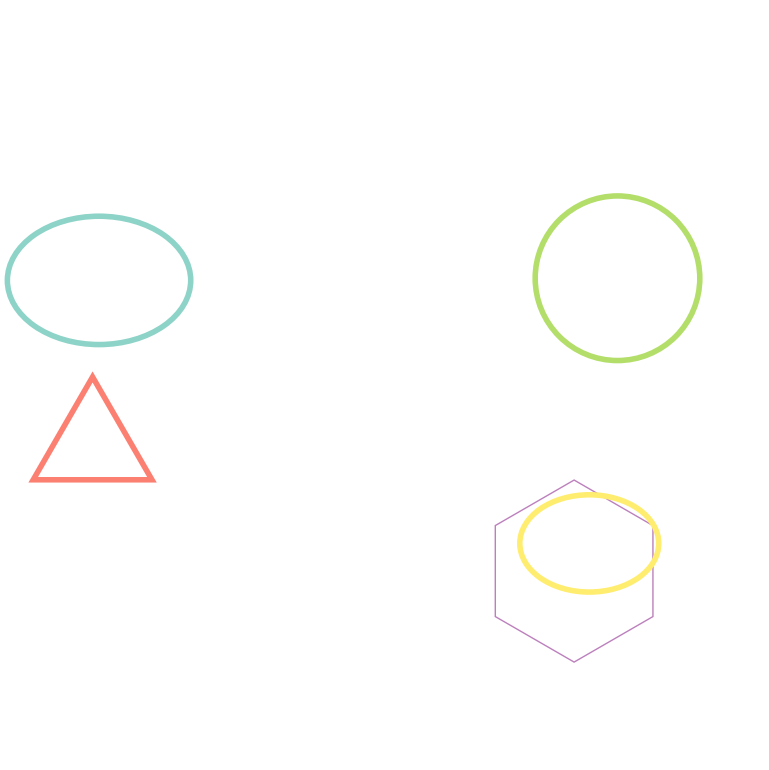[{"shape": "oval", "thickness": 2, "radius": 0.6, "center": [0.129, 0.636]}, {"shape": "triangle", "thickness": 2, "radius": 0.45, "center": [0.12, 0.421]}, {"shape": "circle", "thickness": 2, "radius": 0.53, "center": [0.802, 0.639]}, {"shape": "hexagon", "thickness": 0.5, "radius": 0.59, "center": [0.746, 0.258]}, {"shape": "oval", "thickness": 2, "radius": 0.45, "center": [0.765, 0.294]}]